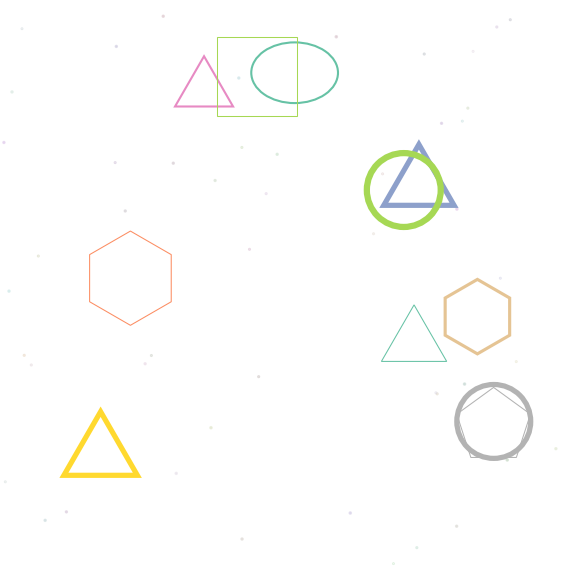[{"shape": "triangle", "thickness": 0.5, "radius": 0.33, "center": [0.717, 0.406]}, {"shape": "oval", "thickness": 1, "radius": 0.38, "center": [0.51, 0.873]}, {"shape": "hexagon", "thickness": 0.5, "radius": 0.41, "center": [0.226, 0.517]}, {"shape": "triangle", "thickness": 2.5, "radius": 0.35, "center": [0.725, 0.679]}, {"shape": "triangle", "thickness": 1, "radius": 0.29, "center": [0.353, 0.844]}, {"shape": "circle", "thickness": 3, "radius": 0.32, "center": [0.699, 0.67]}, {"shape": "square", "thickness": 0.5, "radius": 0.34, "center": [0.445, 0.867]}, {"shape": "triangle", "thickness": 2.5, "radius": 0.37, "center": [0.174, 0.213]}, {"shape": "hexagon", "thickness": 1.5, "radius": 0.32, "center": [0.827, 0.451]}, {"shape": "circle", "thickness": 2.5, "radius": 0.32, "center": [0.855, 0.269]}, {"shape": "pentagon", "thickness": 0.5, "radius": 0.34, "center": [0.855, 0.261]}]